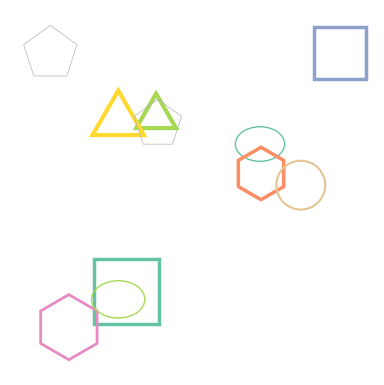[{"shape": "oval", "thickness": 1, "radius": 0.32, "center": [0.675, 0.626]}, {"shape": "square", "thickness": 2.5, "radius": 0.42, "center": [0.329, 0.243]}, {"shape": "hexagon", "thickness": 2.5, "radius": 0.34, "center": [0.678, 0.549]}, {"shape": "square", "thickness": 2.5, "radius": 0.34, "center": [0.883, 0.863]}, {"shape": "hexagon", "thickness": 2, "radius": 0.42, "center": [0.179, 0.15]}, {"shape": "oval", "thickness": 1, "radius": 0.35, "center": [0.307, 0.222]}, {"shape": "triangle", "thickness": 3, "radius": 0.3, "center": [0.405, 0.697]}, {"shape": "triangle", "thickness": 3, "radius": 0.39, "center": [0.307, 0.688]}, {"shape": "circle", "thickness": 1.5, "radius": 0.32, "center": [0.781, 0.519]}, {"shape": "pentagon", "thickness": 0.5, "radius": 0.36, "center": [0.131, 0.861]}, {"shape": "pentagon", "thickness": 0.5, "radius": 0.32, "center": [0.41, 0.678]}]